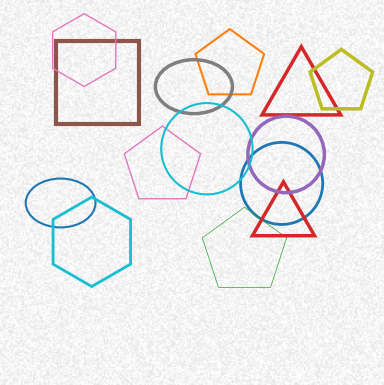[{"shape": "oval", "thickness": 1.5, "radius": 0.45, "center": [0.157, 0.473]}, {"shape": "circle", "thickness": 2, "radius": 0.53, "center": [0.732, 0.524]}, {"shape": "pentagon", "thickness": 1.5, "radius": 0.47, "center": [0.597, 0.831]}, {"shape": "pentagon", "thickness": 0.5, "radius": 0.58, "center": [0.635, 0.347]}, {"shape": "triangle", "thickness": 2.5, "radius": 0.59, "center": [0.783, 0.761]}, {"shape": "triangle", "thickness": 2.5, "radius": 0.47, "center": [0.736, 0.434]}, {"shape": "circle", "thickness": 2.5, "radius": 0.5, "center": [0.743, 0.599]}, {"shape": "square", "thickness": 3, "radius": 0.54, "center": [0.253, 0.785]}, {"shape": "hexagon", "thickness": 1, "radius": 0.47, "center": [0.219, 0.87]}, {"shape": "pentagon", "thickness": 1, "radius": 0.52, "center": [0.422, 0.568]}, {"shape": "oval", "thickness": 2.5, "radius": 0.5, "center": [0.504, 0.775]}, {"shape": "pentagon", "thickness": 2.5, "radius": 0.43, "center": [0.887, 0.786]}, {"shape": "circle", "thickness": 1.5, "radius": 0.59, "center": [0.537, 0.614]}, {"shape": "hexagon", "thickness": 2, "radius": 0.58, "center": [0.238, 0.372]}]